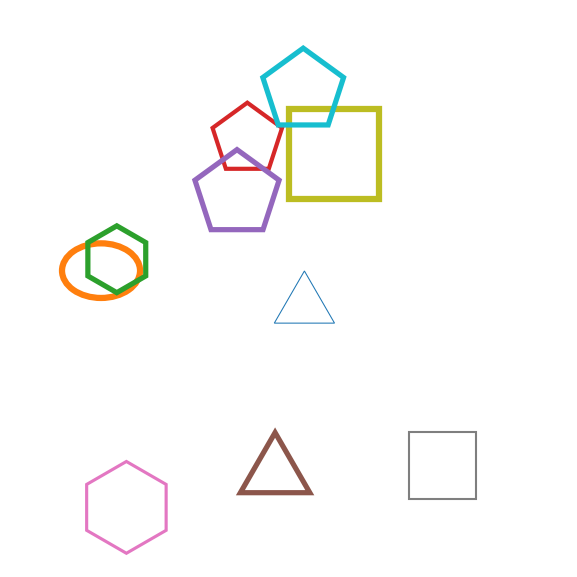[{"shape": "triangle", "thickness": 0.5, "radius": 0.3, "center": [0.527, 0.47]}, {"shape": "oval", "thickness": 3, "radius": 0.34, "center": [0.175, 0.53]}, {"shape": "hexagon", "thickness": 2.5, "radius": 0.29, "center": [0.202, 0.55]}, {"shape": "pentagon", "thickness": 2, "radius": 0.32, "center": [0.428, 0.758]}, {"shape": "pentagon", "thickness": 2.5, "radius": 0.38, "center": [0.41, 0.663]}, {"shape": "triangle", "thickness": 2.5, "radius": 0.35, "center": [0.476, 0.181]}, {"shape": "hexagon", "thickness": 1.5, "radius": 0.4, "center": [0.219, 0.121]}, {"shape": "square", "thickness": 1, "radius": 0.29, "center": [0.766, 0.193]}, {"shape": "square", "thickness": 3, "radius": 0.39, "center": [0.578, 0.733]}, {"shape": "pentagon", "thickness": 2.5, "radius": 0.37, "center": [0.525, 0.842]}]